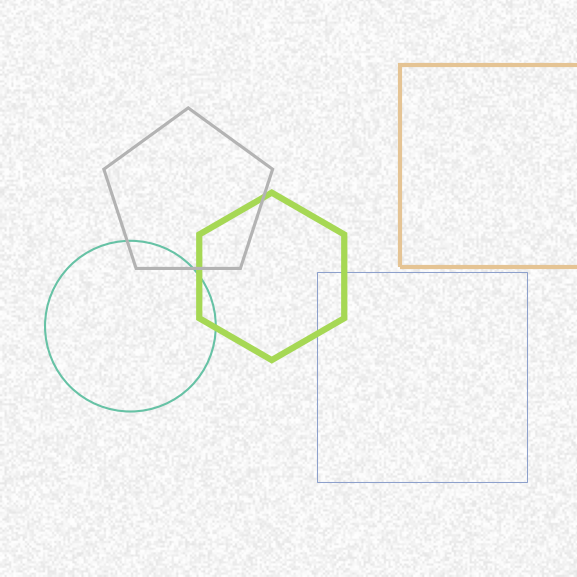[{"shape": "circle", "thickness": 1, "radius": 0.74, "center": [0.226, 0.434]}, {"shape": "square", "thickness": 0.5, "radius": 0.91, "center": [0.731, 0.346]}, {"shape": "hexagon", "thickness": 3, "radius": 0.72, "center": [0.471, 0.521]}, {"shape": "square", "thickness": 2, "radius": 0.87, "center": [0.867, 0.711]}, {"shape": "pentagon", "thickness": 1.5, "radius": 0.77, "center": [0.326, 0.659]}]